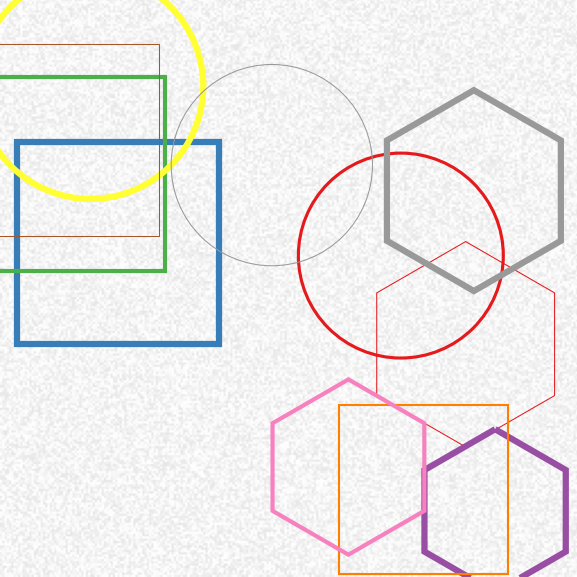[{"shape": "hexagon", "thickness": 0.5, "radius": 0.89, "center": [0.806, 0.403]}, {"shape": "circle", "thickness": 1.5, "radius": 0.89, "center": [0.694, 0.557]}, {"shape": "square", "thickness": 3, "radius": 0.87, "center": [0.204, 0.579]}, {"shape": "square", "thickness": 2, "radius": 0.84, "center": [0.118, 0.698]}, {"shape": "hexagon", "thickness": 3, "radius": 0.71, "center": [0.857, 0.115]}, {"shape": "square", "thickness": 1, "radius": 0.73, "center": [0.732, 0.151]}, {"shape": "circle", "thickness": 3, "radius": 0.98, "center": [0.157, 0.85]}, {"shape": "square", "thickness": 0.5, "radius": 0.83, "center": [0.11, 0.757]}, {"shape": "hexagon", "thickness": 2, "radius": 0.76, "center": [0.603, 0.19]}, {"shape": "circle", "thickness": 0.5, "radius": 0.87, "center": [0.471, 0.713]}, {"shape": "hexagon", "thickness": 3, "radius": 0.87, "center": [0.821, 0.669]}]